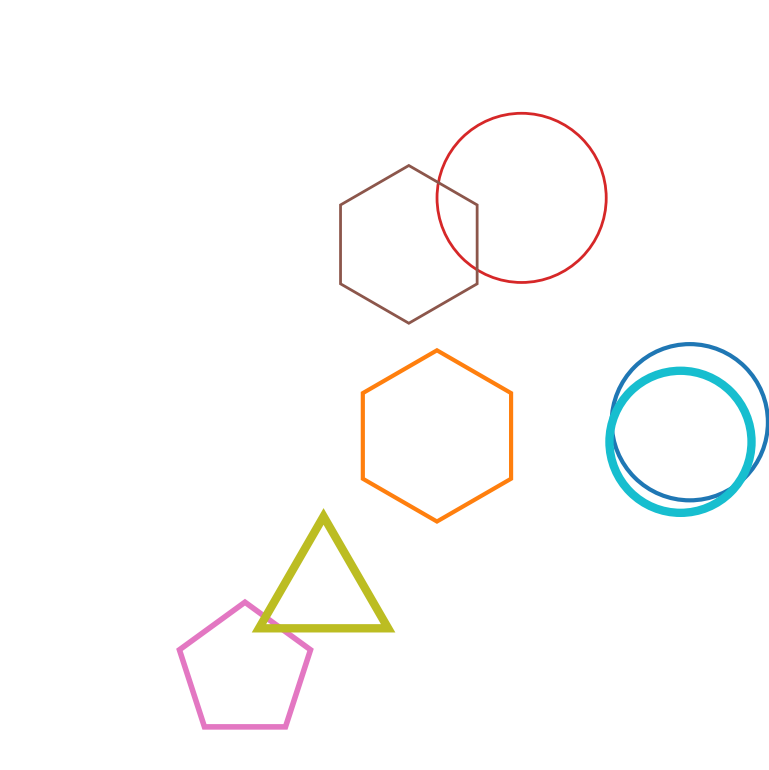[{"shape": "circle", "thickness": 1.5, "radius": 0.51, "center": [0.896, 0.452]}, {"shape": "hexagon", "thickness": 1.5, "radius": 0.56, "center": [0.567, 0.434]}, {"shape": "circle", "thickness": 1, "radius": 0.55, "center": [0.677, 0.743]}, {"shape": "hexagon", "thickness": 1, "radius": 0.51, "center": [0.531, 0.683]}, {"shape": "pentagon", "thickness": 2, "radius": 0.45, "center": [0.318, 0.128]}, {"shape": "triangle", "thickness": 3, "radius": 0.48, "center": [0.42, 0.232]}, {"shape": "circle", "thickness": 3, "radius": 0.46, "center": [0.884, 0.426]}]